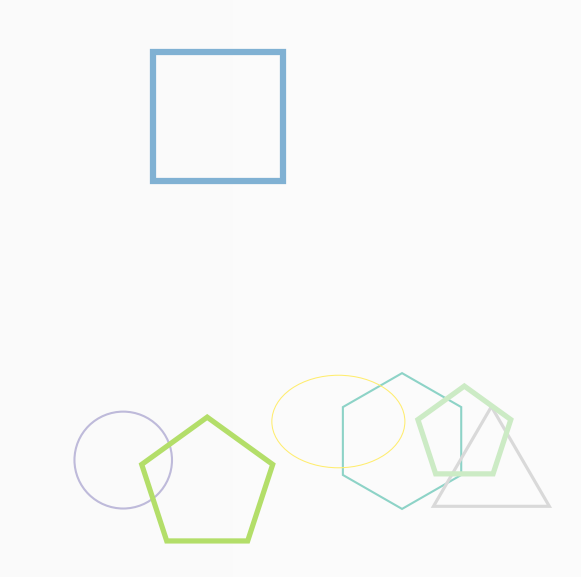[{"shape": "hexagon", "thickness": 1, "radius": 0.59, "center": [0.692, 0.235]}, {"shape": "circle", "thickness": 1, "radius": 0.42, "center": [0.212, 0.202]}, {"shape": "square", "thickness": 3, "radius": 0.56, "center": [0.375, 0.797]}, {"shape": "pentagon", "thickness": 2.5, "radius": 0.59, "center": [0.356, 0.158]}, {"shape": "triangle", "thickness": 1.5, "radius": 0.58, "center": [0.845, 0.18]}, {"shape": "pentagon", "thickness": 2.5, "radius": 0.42, "center": [0.799, 0.247]}, {"shape": "oval", "thickness": 0.5, "radius": 0.57, "center": [0.582, 0.269]}]